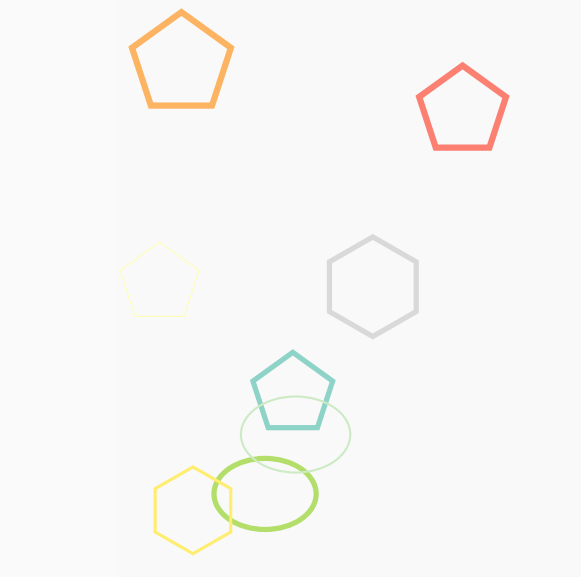[{"shape": "pentagon", "thickness": 2.5, "radius": 0.36, "center": [0.504, 0.317]}, {"shape": "pentagon", "thickness": 0.5, "radius": 0.36, "center": [0.275, 0.509]}, {"shape": "pentagon", "thickness": 3, "radius": 0.39, "center": [0.796, 0.807]}, {"shape": "pentagon", "thickness": 3, "radius": 0.45, "center": [0.312, 0.889]}, {"shape": "oval", "thickness": 2.5, "radius": 0.44, "center": [0.456, 0.144]}, {"shape": "hexagon", "thickness": 2.5, "radius": 0.43, "center": [0.641, 0.503]}, {"shape": "oval", "thickness": 1, "radius": 0.47, "center": [0.509, 0.247]}, {"shape": "hexagon", "thickness": 1.5, "radius": 0.38, "center": [0.332, 0.115]}]